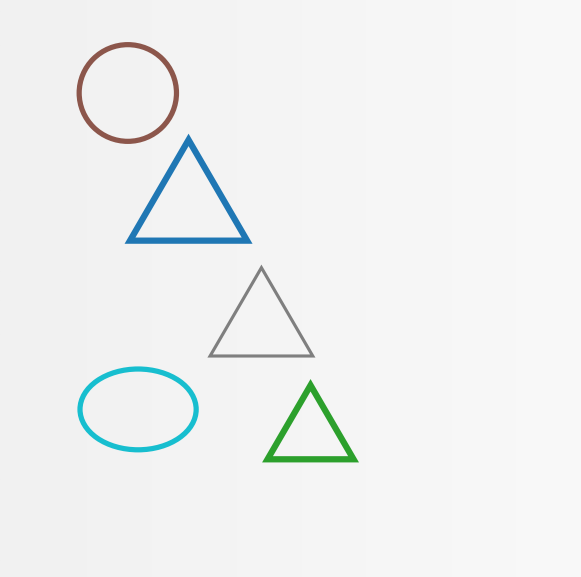[{"shape": "triangle", "thickness": 3, "radius": 0.58, "center": [0.324, 0.641]}, {"shape": "triangle", "thickness": 3, "radius": 0.43, "center": [0.534, 0.247]}, {"shape": "circle", "thickness": 2.5, "radius": 0.42, "center": [0.22, 0.838]}, {"shape": "triangle", "thickness": 1.5, "radius": 0.51, "center": [0.45, 0.434]}, {"shape": "oval", "thickness": 2.5, "radius": 0.5, "center": [0.238, 0.29]}]